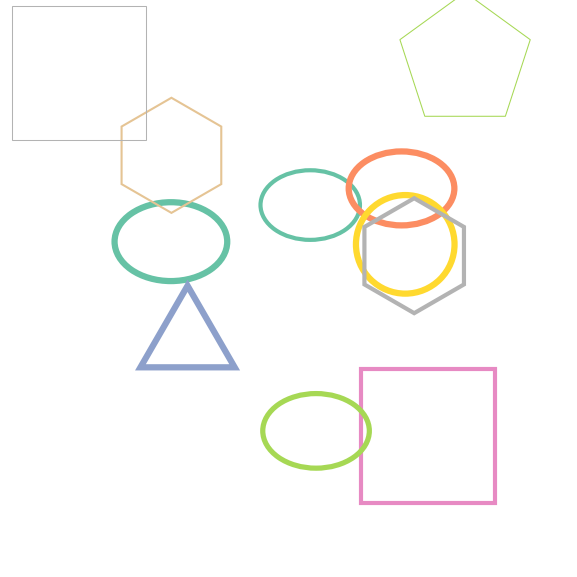[{"shape": "oval", "thickness": 3, "radius": 0.49, "center": [0.296, 0.581]}, {"shape": "oval", "thickness": 2, "radius": 0.43, "center": [0.537, 0.644]}, {"shape": "oval", "thickness": 3, "radius": 0.46, "center": [0.695, 0.673]}, {"shape": "triangle", "thickness": 3, "radius": 0.47, "center": [0.325, 0.41]}, {"shape": "square", "thickness": 2, "radius": 0.58, "center": [0.741, 0.244]}, {"shape": "oval", "thickness": 2.5, "radius": 0.46, "center": [0.547, 0.253]}, {"shape": "pentagon", "thickness": 0.5, "radius": 0.59, "center": [0.805, 0.894]}, {"shape": "circle", "thickness": 3, "radius": 0.43, "center": [0.702, 0.576]}, {"shape": "hexagon", "thickness": 1, "radius": 0.5, "center": [0.297, 0.73]}, {"shape": "square", "thickness": 0.5, "radius": 0.58, "center": [0.137, 0.873]}, {"shape": "hexagon", "thickness": 2, "radius": 0.5, "center": [0.717, 0.556]}]